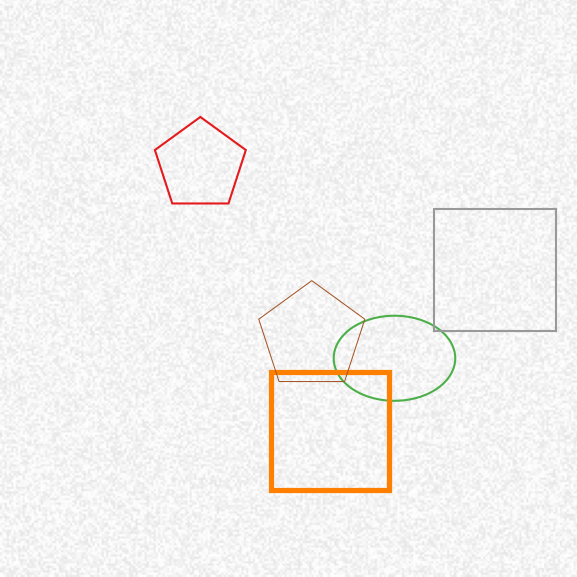[{"shape": "pentagon", "thickness": 1, "radius": 0.41, "center": [0.347, 0.714]}, {"shape": "oval", "thickness": 1, "radius": 0.53, "center": [0.683, 0.379]}, {"shape": "square", "thickness": 2.5, "radius": 0.51, "center": [0.572, 0.253]}, {"shape": "pentagon", "thickness": 0.5, "radius": 0.48, "center": [0.54, 0.417]}, {"shape": "square", "thickness": 1, "radius": 0.53, "center": [0.857, 0.532]}]